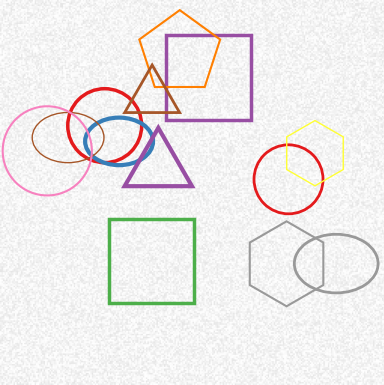[{"shape": "circle", "thickness": 2, "radius": 0.45, "center": [0.749, 0.534]}, {"shape": "circle", "thickness": 2.5, "radius": 0.48, "center": [0.272, 0.674]}, {"shape": "oval", "thickness": 3, "radius": 0.44, "center": [0.309, 0.633]}, {"shape": "square", "thickness": 2.5, "radius": 0.55, "center": [0.394, 0.322]}, {"shape": "square", "thickness": 2.5, "radius": 0.55, "center": [0.54, 0.798]}, {"shape": "triangle", "thickness": 3, "radius": 0.5, "center": [0.411, 0.567]}, {"shape": "pentagon", "thickness": 1.5, "radius": 0.55, "center": [0.467, 0.863]}, {"shape": "hexagon", "thickness": 1, "radius": 0.42, "center": [0.818, 0.602]}, {"shape": "triangle", "thickness": 2, "radius": 0.41, "center": [0.395, 0.749]}, {"shape": "oval", "thickness": 1, "radius": 0.47, "center": [0.177, 0.643]}, {"shape": "circle", "thickness": 1.5, "radius": 0.58, "center": [0.123, 0.608]}, {"shape": "oval", "thickness": 2, "radius": 0.54, "center": [0.873, 0.315]}, {"shape": "hexagon", "thickness": 1.5, "radius": 0.55, "center": [0.744, 0.315]}]